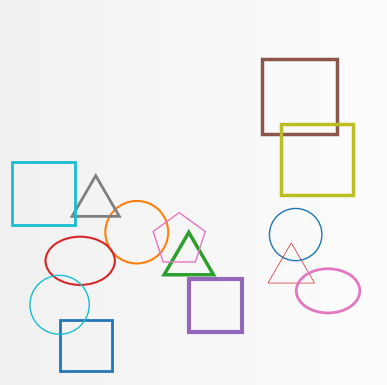[{"shape": "square", "thickness": 2, "radius": 0.33, "center": [0.221, 0.102]}, {"shape": "circle", "thickness": 1, "radius": 0.34, "center": [0.763, 0.391]}, {"shape": "circle", "thickness": 1.5, "radius": 0.41, "center": [0.353, 0.397]}, {"shape": "triangle", "thickness": 2.5, "radius": 0.37, "center": [0.487, 0.323]}, {"shape": "oval", "thickness": 1.5, "radius": 0.45, "center": [0.207, 0.323]}, {"shape": "triangle", "thickness": 0.5, "radius": 0.35, "center": [0.752, 0.3]}, {"shape": "square", "thickness": 3, "radius": 0.34, "center": [0.556, 0.207]}, {"shape": "square", "thickness": 2.5, "radius": 0.49, "center": [0.773, 0.749]}, {"shape": "oval", "thickness": 2, "radius": 0.41, "center": [0.847, 0.245]}, {"shape": "pentagon", "thickness": 1, "radius": 0.35, "center": [0.463, 0.377]}, {"shape": "triangle", "thickness": 2, "radius": 0.35, "center": [0.247, 0.473]}, {"shape": "square", "thickness": 2.5, "radius": 0.46, "center": [0.818, 0.586]}, {"shape": "square", "thickness": 2, "radius": 0.4, "center": [0.113, 0.497]}, {"shape": "circle", "thickness": 1, "radius": 0.38, "center": [0.154, 0.208]}]